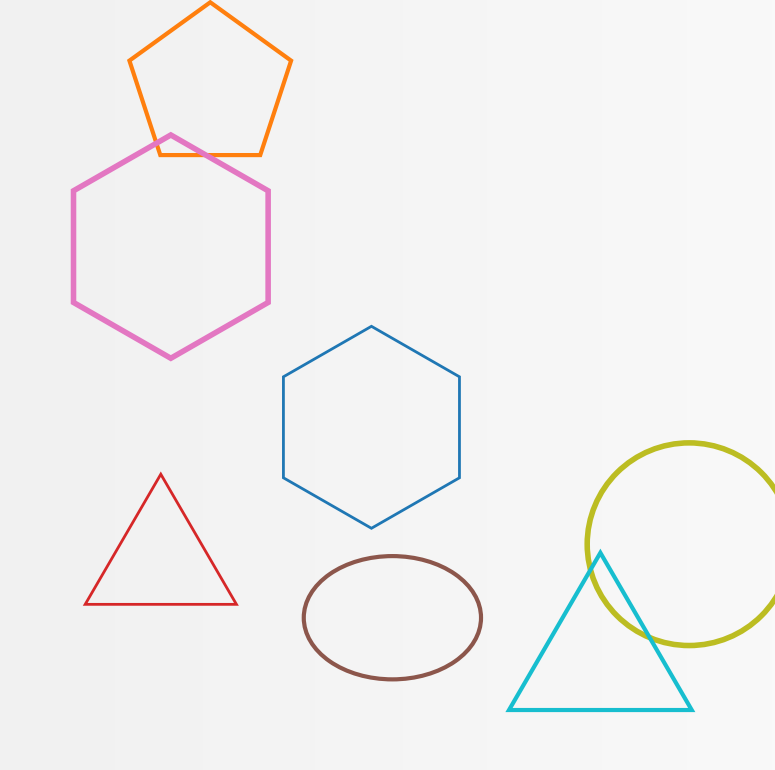[{"shape": "hexagon", "thickness": 1, "radius": 0.66, "center": [0.479, 0.445]}, {"shape": "pentagon", "thickness": 1.5, "radius": 0.55, "center": [0.271, 0.887]}, {"shape": "triangle", "thickness": 1, "radius": 0.56, "center": [0.208, 0.271]}, {"shape": "oval", "thickness": 1.5, "radius": 0.57, "center": [0.506, 0.198]}, {"shape": "hexagon", "thickness": 2, "radius": 0.72, "center": [0.22, 0.68]}, {"shape": "circle", "thickness": 2, "radius": 0.66, "center": [0.889, 0.293]}, {"shape": "triangle", "thickness": 1.5, "radius": 0.68, "center": [0.775, 0.146]}]